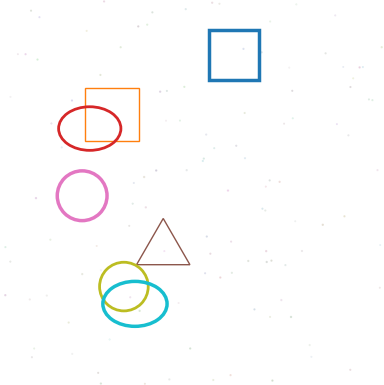[{"shape": "square", "thickness": 2.5, "radius": 0.32, "center": [0.608, 0.856]}, {"shape": "square", "thickness": 1, "radius": 0.35, "center": [0.291, 0.703]}, {"shape": "oval", "thickness": 2, "radius": 0.4, "center": [0.233, 0.666]}, {"shape": "triangle", "thickness": 1, "radius": 0.4, "center": [0.424, 0.352]}, {"shape": "circle", "thickness": 2.5, "radius": 0.32, "center": [0.213, 0.492]}, {"shape": "circle", "thickness": 2, "radius": 0.32, "center": [0.322, 0.256]}, {"shape": "oval", "thickness": 2.5, "radius": 0.42, "center": [0.351, 0.211]}]